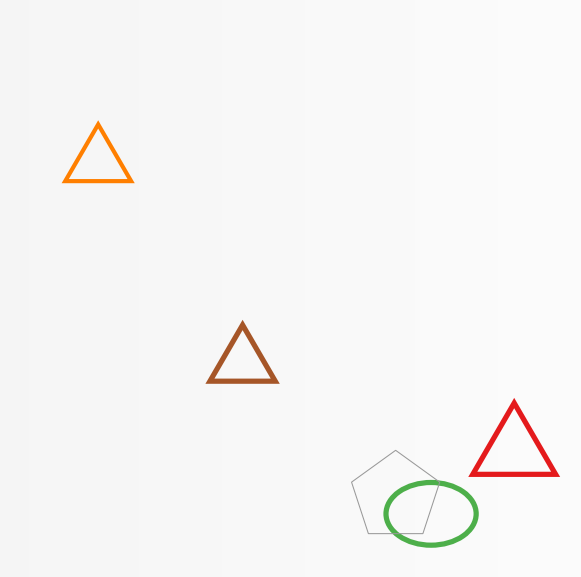[{"shape": "triangle", "thickness": 2.5, "radius": 0.41, "center": [0.885, 0.219]}, {"shape": "oval", "thickness": 2.5, "radius": 0.39, "center": [0.742, 0.109]}, {"shape": "triangle", "thickness": 2, "radius": 0.33, "center": [0.169, 0.718]}, {"shape": "triangle", "thickness": 2.5, "radius": 0.32, "center": [0.417, 0.372]}, {"shape": "pentagon", "thickness": 0.5, "radius": 0.4, "center": [0.681, 0.14]}]